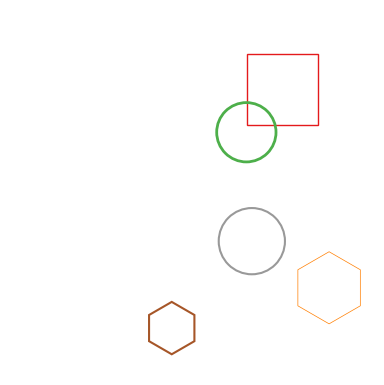[{"shape": "square", "thickness": 1, "radius": 0.46, "center": [0.734, 0.768]}, {"shape": "circle", "thickness": 2, "radius": 0.39, "center": [0.64, 0.656]}, {"shape": "hexagon", "thickness": 0.5, "radius": 0.47, "center": [0.855, 0.252]}, {"shape": "hexagon", "thickness": 1.5, "radius": 0.34, "center": [0.446, 0.148]}, {"shape": "circle", "thickness": 1.5, "radius": 0.43, "center": [0.654, 0.374]}]